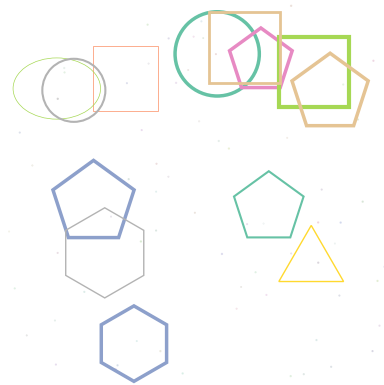[{"shape": "pentagon", "thickness": 1.5, "radius": 0.48, "center": [0.698, 0.46]}, {"shape": "circle", "thickness": 2.5, "radius": 0.55, "center": [0.564, 0.86]}, {"shape": "square", "thickness": 0.5, "radius": 0.42, "center": [0.326, 0.797]}, {"shape": "pentagon", "thickness": 2.5, "radius": 0.55, "center": [0.243, 0.473]}, {"shape": "hexagon", "thickness": 2.5, "radius": 0.49, "center": [0.348, 0.107]}, {"shape": "pentagon", "thickness": 2.5, "radius": 0.43, "center": [0.678, 0.842]}, {"shape": "square", "thickness": 3, "radius": 0.45, "center": [0.815, 0.813]}, {"shape": "oval", "thickness": 0.5, "radius": 0.57, "center": [0.148, 0.77]}, {"shape": "triangle", "thickness": 1, "radius": 0.49, "center": [0.808, 0.317]}, {"shape": "square", "thickness": 2, "radius": 0.46, "center": [0.636, 0.876]}, {"shape": "pentagon", "thickness": 2.5, "radius": 0.52, "center": [0.857, 0.758]}, {"shape": "hexagon", "thickness": 1, "radius": 0.59, "center": [0.272, 0.343]}, {"shape": "circle", "thickness": 1.5, "radius": 0.41, "center": [0.192, 0.765]}]